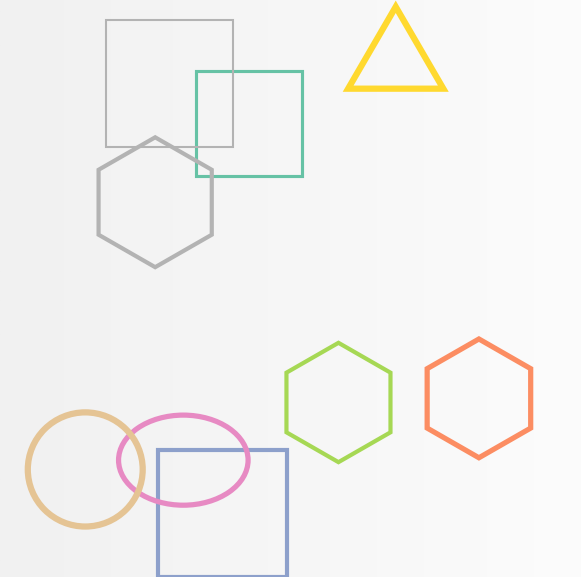[{"shape": "square", "thickness": 1.5, "radius": 0.45, "center": [0.429, 0.786]}, {"shape": "hexagon", "thickness": 2.5, "radius": 0.51, "center": [0.824, 0.309]}, {"shape": "square", "thickness": 2, "radius": 0.55, "center": [0.383, 0.11]}, {"shape": "oval", "thickness": 2.5, "radius": 0.56, "center": [0.315, 0.202]}, {"shape": "hexagon", "thickness": 2, "radius": 0.52, "center": [0.582, 0.302]}, {"shape": "triangle", "thickness": 3, "radius": 0.47, "center": [0.681, 0.893]}, {"shape": "circle", "thickness": 3, "radius": 0.49, "center": [0.147, 0.186]}, {"shape": "square", "thickness": 1, "radius": 0.55, "center": [0.292, 0.855]}, {"shape": "hexagon", "thickness": 2, "radius": 0.56, "center": [0.267, 0.649]}]